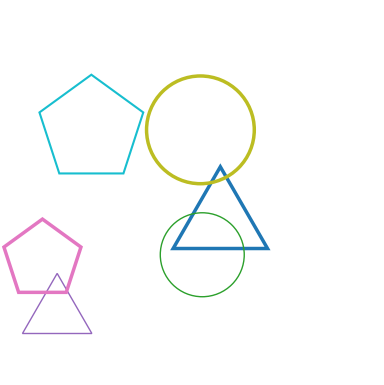[{"shape": "triangle", "thickness": 2.5, "radius": 0.71, "center": [0.572, 0.425]}, {"shape": "circle", "thickness": 1, "radius": 0.55, "center": [0.525, 0.338]}, {"shape": "triangle", "thickness": 1, "radius": 0.52, "center": [0.148, 0.186]}, {"shape": "pentagon", "thickness": 2.5, "radius": 0.53, "center": [0.11, 0.326]}, {"shape": "circle", "thickness": 2.5, "radius": 0.7, "center": [0.521, 0.663]}, {"shape": "pentagon", "thickness": 1.5, "radius": 0.71, "center": [0.237, 0.664]}]